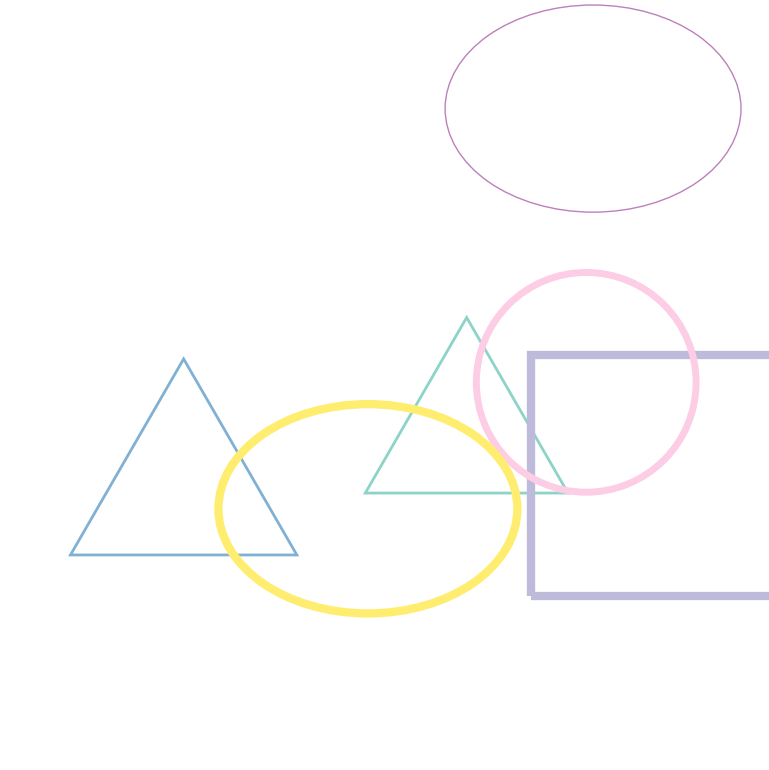[{"shape": "triangle", "thickness": 1, "radius": 0.76, "center": [0.606, 0.436]}, {"shape": "square", "thickness": 3, "radius": 0.78, "center": [0.846, 0.382]}, {"shape": "triangle", "thickness": 1, "radius": 0.85, "center": [0.239, 0.364]}, {"shape": "circle", "thickness": 2.5, "radius": 0.71, "center": [0.761, 0.503]}, {"shape": "oval", "thickness": 0.5, "radius": 0.96, "center": [0.77, 0.859]}, {"shape": "oval", "thickness": 3, "radius": 0.97, "center": [0.478, 0.339]}]